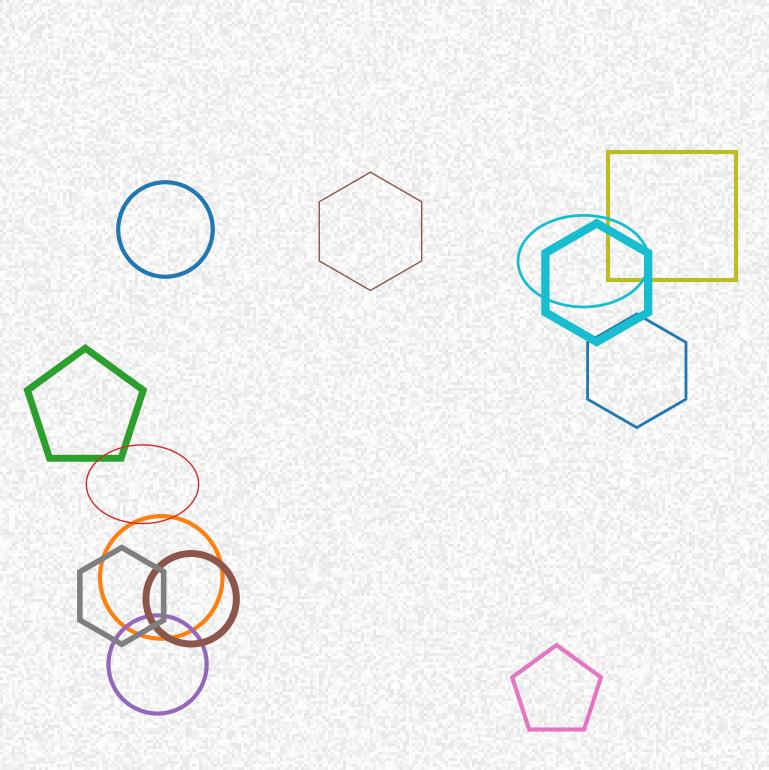[{"shape": "hexagon", "thickness": 1, "radius": 0.37, "center": [0.827, 0.518]}, {"shape": "circle", "thickness": 1.5, "radius": 0.31, "center": [0.215, 0.702]}, {"shape": "circle", "thickness": 1.5, "radius": 0.4, "center": [0.209, 0.25]}, {"shape": "pentagon", "thickness": 2.5, "radius": 0.4, "center": [0.111, 0.469]}, {"shape": "oval", "thickness": 0.5, "radius": 0.36, "center": [0.185, 0.371]}, {"shape": "circle", "thickness": 1.5, "radius": 0.32, "center": [0.205, 0.137]}, {"shape": "circle", "thickness": 2.5, "radius": 0.29, "center": [0.248, 0.222]}, {"shape": "hexagon", "thickness": 0.5, "radius": 0.38, "center": [0.481, 0.7]}, {"shape": "pentagon", "thickness": 1.5, "radius": 0.3, "center": [0.723, 0.102]}, {"shape": "hexagon", "thickness": 2, "radius": 0.31, "center": [0.158, 0.226]}, {"shape": "square", "thickness": 1.5, "radius": 0.42, "center": [0.873, 0.719]}, {"shape": "hexagon", "thickness": 3, "radius": 0.39, "center": [0.775, 0.633]}, {"shape": "oval", "thickness": 1, "radius": 0.42, "center": [0.758, 0.661]}]